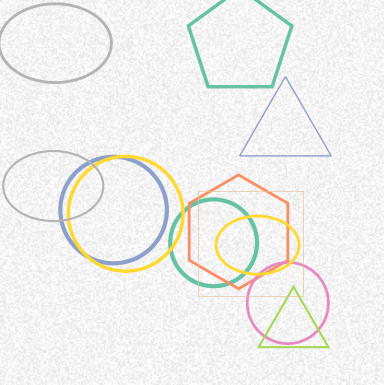[{"shape": "circle", "thickness": 3, "radius": 0.56, "center": [0.555, 0.369]}, {"shape": "pentagon", "thickness": 2.5, "radius": 0.71, "center": [0.624, 0.889]}, {"shape": "hexagon", "thickness": 2, "radius": 0.74, "center": [0.62, 0.398]}, {"shape": "triangle", "thickness": 1, "radius": 0.69, "center": [0.741, 0.664]}, {"shape": "circle", "thickness": 3, "radius": 0.69, "center": [0.295, 0.454]}, {"shape": "circle", "thickness": 2, "radius": 0.53, "center": [0.748, 0.213]}, {"shape": "triangle", "thickness": 1.5, "radius": 0.52, "center": [0.762, 0.151]}, {"shape": "oval", "thickness": 2, "radius": 0.54, "center": [0.669, 0.363]}, {"shape": "circle", "thickness": 2.5, "radius": 0.75, "center": [0.326, 0.445]}, {"shape": "square", "thickness": 0.5, "radius": 0.68, "center": [0.65, 0.368]}, {"shape": "oval", "thickness": 1.5, "radius": 0.65, "center": [0.138, 0.517]}, {"shape": "oval", "thickness": 2, "radius": 0.73, "center": [0.143, 0.888]}]